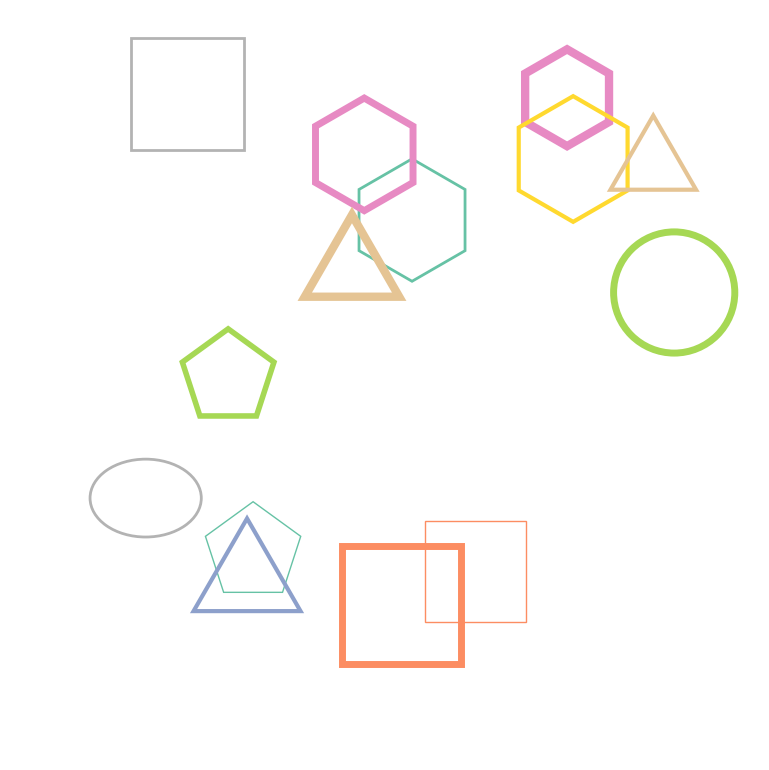[{"shape": "hexagon", "thickness": 1, "radius": 0.4, "center": [0.535, 0.714]}, {"shape": "pentagon", "thickness": 0.5, "radius": 0.33, "center": [0.329, 0.283]}, {"shape": "square", "thickness": 2.5, "radius": 0.38, "center": [0.521, 0.214]}, {"shape": "square", "thickness": 0.5, "radius": 0.33, "center": [0.617, 0.258]}, {"shape": "triangle", "thickness": 1.5, "radius": 0.4, "center": [0.321, 0.246]}, {"shape": "hexagon", "thickness": 3, "radius": 0.31, "center": [0.736, 0.873]}, {"shape": "hexagon", "thickness": 2.5, "radius": 0.37, "center": [0.473, 0.8]}, {"shape": "pentagon", "thickness": 2, "radius": 0.31, "center": [0.296, 0.51]}, {"shape": "circle", "thickness": 2.5, "radius": 0.39, "center": [0.876, 0.62]}, {"shape": "hexagon", "thickness": 1.5, "radius": 0.41, "center": [0.744, 0.794]}, {"shape": "triangle", "thickness": 1.5, "radius": 0.32, "center": [0.848, 0.786]}, {"shape": "triangle", "thickness": 3, "radius": 0.35, "center": [0.457, 0.65]}, {"shape": "square", "thickness": 1, "radius": 0.37, "center": [0.244, 0.878]}, {"shape": "oval", "thickness": 1, "radius": 0.36, "center": [0.189, 0.353]}]